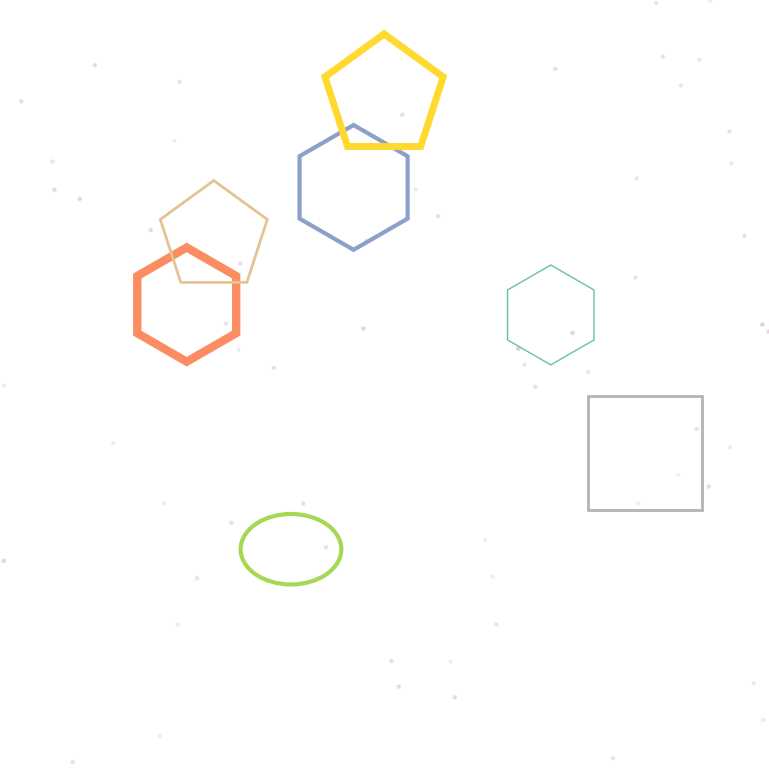[{"shape": "hexagon", "thickness": 0.5, "radius": 0.32, "center": [0.715, 0.591]}, {"shape": "hexagon", "thickness": 3, "radius": 0.37, "center": [0.243, 0.604]}, {"shape": "hexagon", "thickness": 1.5, "radius": 0.41, "center": [0.459, 0.757]}, {"shape": "oval", "thickness": 1.5, "radius": 0.33, "center": [0.378, 0.287]}, {"shape": "pentagon", "thickness": 2.5, "radius": 0.4, "center": [0.499, 0.875]}, {"shape": "pentagon", "thickness": 1, "radius": 0.37, "center": [0.278, 0.692]}, {"shape": "square", "thickness": 1, "radius": 0.37, "center": [0.837, 0.412]}]